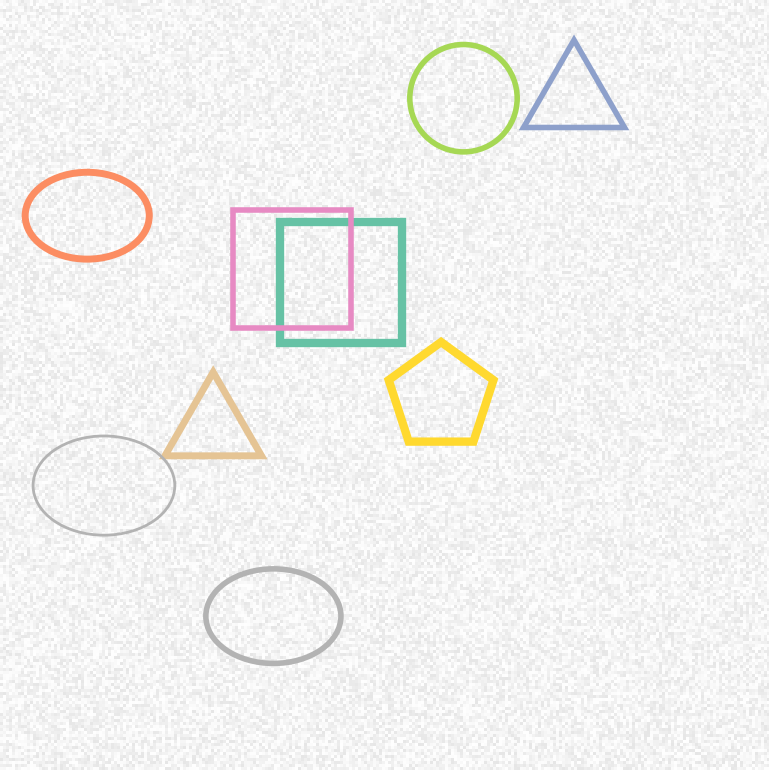[{"shape": "square", "thickness": 3, "radius": 0.4, "center": [0.443, 0.633]}, {"shape": "oval", "thickness": 2.5, "radius": 0.4, "center": [0.113, 0.72]}, {"shape": "triangle", "thickness": 2, "radius": 0.38, "center": [0.745, 0.872]}, {"shape": "square", "thickness": 2, "radius": 0.38, "center": [0.379, 0.651]}, {"shape": "circle", "thickness": 2, "radius": 0.35, "center": [0.602, 0.872]}, {"shape": "pentagon", "thickness": 3, "radius": 0.36, "center": [0.573, 0.484]}, {"shape": "triangle", "thickness": 2.5, "radius": 0.36, "center": [0.277, 0.444]}, {"shape": "oval", "thickness": 1, "radius": 0.46, "center": [0.135, 0.369]}, {"shape": "oval", "thickness": 2, "radius": 0.44, "center": [0.355, 0.2]}]